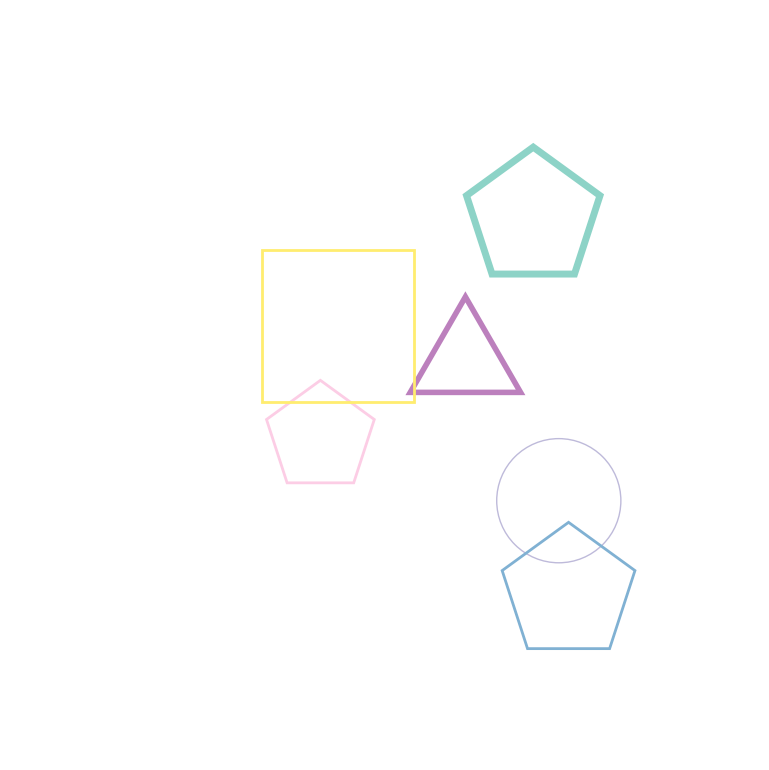[{"shape": "pentagon", "thickness": 2.5, "radius": 0.46, "center": [0.693, 0.718]}, {"shape": "circle", "thickness": 0.5, "radius": 0.4, "center": [0.726, 0.35]}, {"shape": "pentagon", "thickness": 1, "radius": 0.45, "center": [0.738, 0.231]}, {"shape": "pentagon", "thickness": 1, "radius": 0.37, "center": [0.416, 0.432]}, {"shape": "triangle", "thickness": 2, "radius": 0.41, "center": [0.604, 0.532]}, {"shape": "square", "thickness": 1, "radius": 0.49, "center": [0.438, 0.577]}]